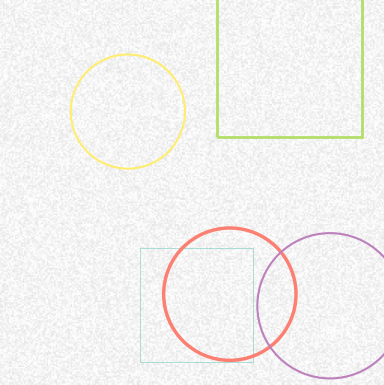[{"shape": "square", "thickness": 0.5, "radius": 0.74, "center": [0.51, 0.208]}, {"shape": "circle", "thickness": 2.5, "radius": 0.86, "center": [0.597, 0.236]}, {"shape": "square", "thickness": 2, "radius": 0.94, "center": [0.752, 0.832]}, {"shape": "circle", "thickness": 1.5, "radius": 0.94, "center": [0.857, 0.206]}, {"shape": "circle", "thickness": 1.5, "radius": 0.74, "center": [0.332, 0.71]}]